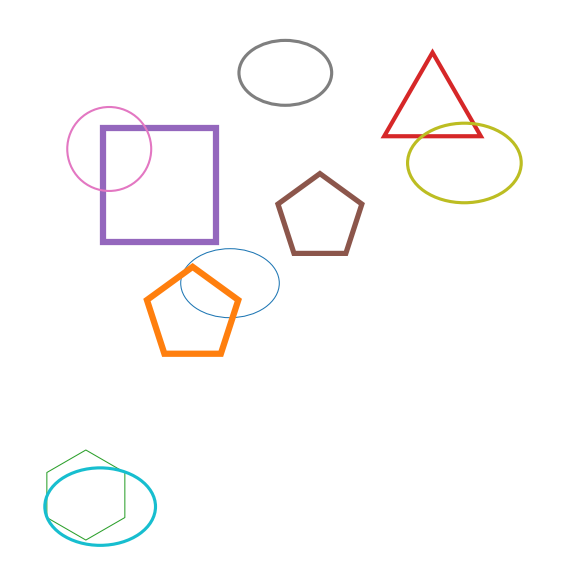[{"shape": "oval", "thickness": 0.5, "radius": 0.43, "center": [0.398, 0.509]}, {"shape": "pentagon", "thickness": 3, "radius": 0.42, "center": [0.334, 0.454]}, {"shape": "hexagon", "thickness": 0.5, "radius": 0.39, "center": [0.149, 0.142]}, {"shape": "triangle", "thickness": 2, "radius": 0.48, "center": [0.749, 0.812]}, {"shape": "square", "thickness": 3, "radius": 0.49, "center": [0.276, 0.679]}, {"shape": "pentagon", "thickness": 2.5, "radius": 0.38, "center": [0.554, 0.622]}, {"shape": "circle", "thickness": 1, "radius": 0.36, "center": [0.189, 0.741]}, {"shape": "oval", "thickness": 1.5, "radius": 0.4, "center": [0.494, 0.873]}, {"shape": "oval", "thickness": 1.5, "radius": 0.49, "center": [0.804, 0.717]}, {"shape": "oval", "thickness": 1.5, "radius": 0.48, "center": [0.173, 0.122]}]